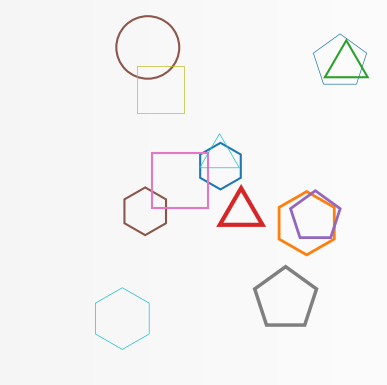[{"shape": "hexagon", "thickness": 1.5, "radius": 0.3, "center": [0.569, 0.568]}, {"shape": "pentagon", "thickness": 0.5, "radius": 0.36, "center": [0.878, 0.84]}, {"shape": "hexagon", "thickness": 2, "radius": 0.41, "center": [0.791, 0.42]}, {"shape": "triangle", "thickness": 1.5, "radius": 0.32, "center": [0.894, 0.831]}, {"shape": "triangle", "thickness": 3, "radius": 0.32, "center": [0.622, 0.448]}, {"shape": "pentagon", "thickness": 2, "radius": 0.34, "center": [0.814, 0.437]}, {"shape": "circle", "thickness": 1.5, "radius": 0.41, "center": [0.381, 0.877]}, {"shape": "hexagon", "thickness": 1.5, "radius": 0.31, "center": [0.375, 0.451]}, {"shape": "square", "thickness": 1.5, "radius": 0.36, "center": [0.464, 0.531]}, {"shape": "pentagon", "thickness": 2.5, "radius": 0.42, "center": [0.737, 0.224]}, {"shape": "square", "thickness": 0.5, "radius": 0.3, "center": [0.415, 0.768]}, {"shape": "triangle", "thickness": 0.5, "radius": 0.29, "center": [0.566, 0.594]}, {"shape": "hexagon", "thickness": 0.5, "radius": 0.4, "center": [0.316, 0.173]}]